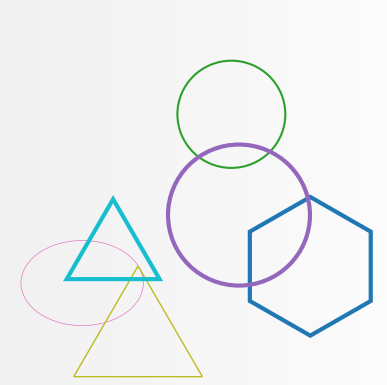[{"shape": "hexagon", "thickness": 3, "radius": 0.9, "center": [0.801, 0.308]}, {"shape": "circle", "thickness": 1.5, "radius": 0.7, "center": [0.597, 0.703]}, {"shape": "circle", "thickness": 3, "radius": 0.92, "center": [0.617, 0.441]}, {"shape": "oval", "thickness": 0.5, "radius": 0.79, "center": [0.212, 0.265]}, {"shape": "triangle", "thickness": 1, "radius": 0.96, "center": [0.356, 0.117]}, {"shape": "triangle", "thickness": 3, "radius": 0.69, "center": [0.292, 0.344]}]